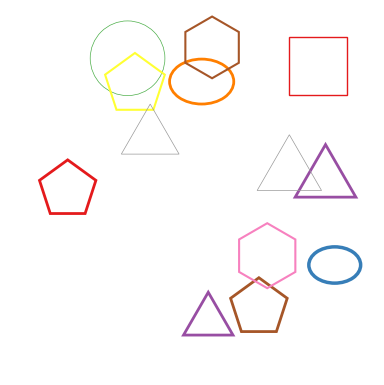[{"shape": "pentagon", "thickness": 2, "radius": 0.39, "center": [0.176, 0.508]}, {"shape": "square", "thickness": 1, "radius": 0.38, "center": [0.826, 0.828]}, {"shape": "oval", "thickness": 2.5, "radius": 0.34, "center": [0.869, 0.312]}, {"shape": "circle", "thickness": 0.5, "radius": 0.49, "center": [0.331, 0.849]}, {"shape": "triangle", "thickness": 2, "radius": 0.37, "center": [0.541, 0.167]}, {"shape": "triangle", "thickness": 2, "radius": 0.46, "center": [0.846, 0.533]}, {"shape": "oval", "thickness": 2, "radius": 0.42, "center": [0.524, 0.788]}, {"shape": "pentagon", "thickness": 1.5, "radius": 0.41, "center": [0.351, 0.781]}, {"shape": "pentagon", "thickness": 2, "radius": 0.39, "center": [0.672, 0.201]}, {"shape": "hexagon", "thickness": 1.5, "radius": 0.4, "center": [0.551, 0.877]}, {"shape": "hexagon", "thickness": 1.5, "radius": 0.42, "center": [0.694, 0.336]}, {"shape": "triangle", "thickness": 0.5, "radius": 0.43, "center": [0.39, 0.643]}, {"shape": "triangle", "thickness": 0.5, "radius": 0.48, "center": [0.752, 0.553]}]